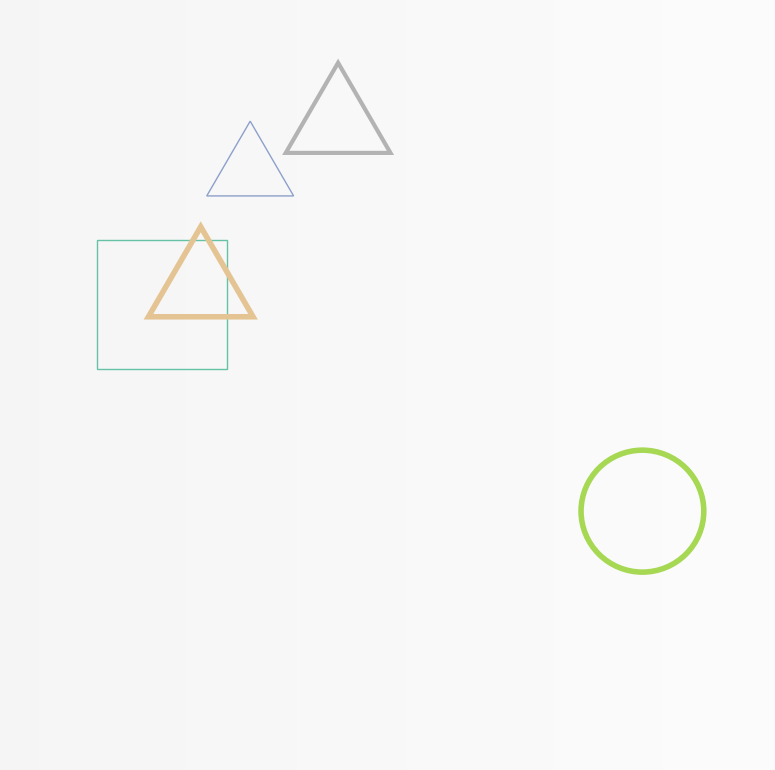[{"shape": "square", "thickness": 0.5, "radius": 0.42, "center": [0.209, 0.604]}, {"shape": "triangle", "thickness": 0.5, "radius": 0.32, "center": [0.323, 0.778]}, {"shape": "circle", "thickness": 2, "radius": 0.4, "center": [0.829, 0.336]}, {"shape": "triangle", "thickness": 2, "radius": 0.39, "center": [0.259, 0.628]}, {"shape": "triangle", "thickness": 1.5, "radius": 0.39, "center": [0.436, 0.84]}]